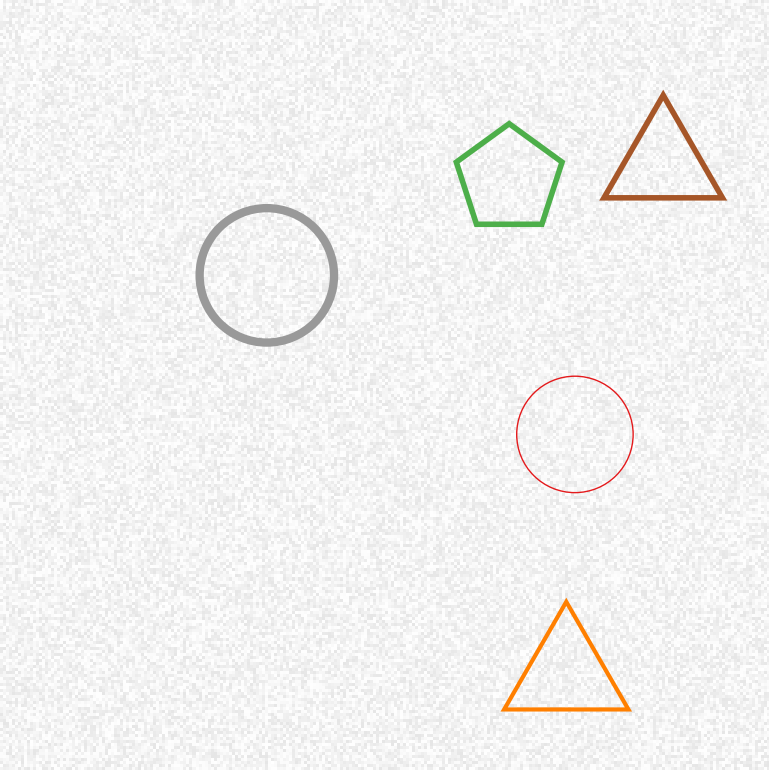[{"shape": "circle", "thickness": 0.5, "radius": 0.38, "center": [0.747, 0.436]}, {"shape": "pentagon", "thickness": 2, "radius": 0.36, "center": [0.661, 0.767]}, {"shape": "triangle", "thickness": 1.5, "radius": 0.47, "center": [0.735, 0.125]}, {"shape": "triangle", "thickness": 2, "radius": 0.44, "center": [0.861, 0.788]}, {"shape": "circle", "thickness": 3, "radius": 0.44, "center": [0.347, 0.642]}]